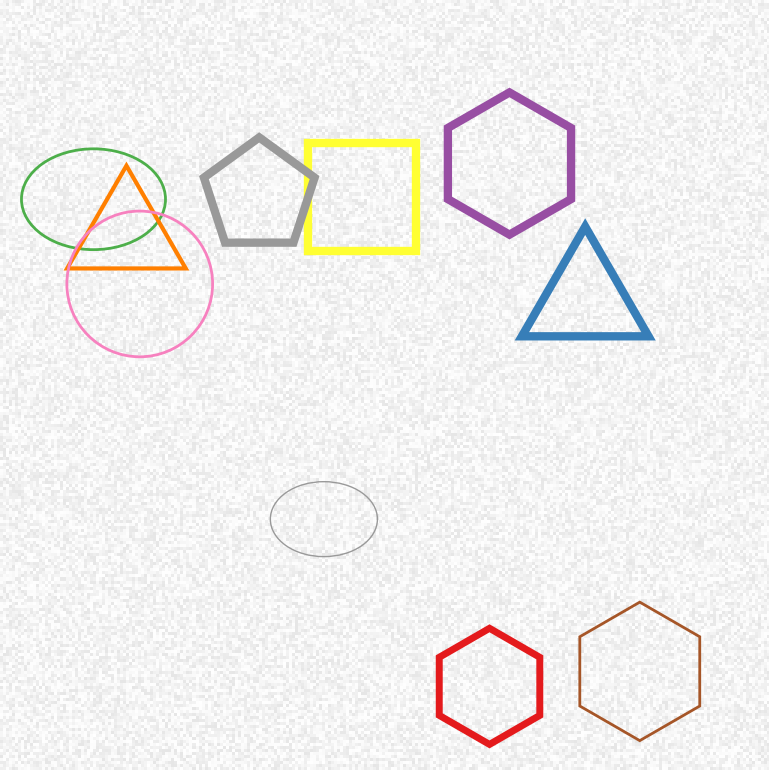[{"shape": "hexagon", "thickness": 2.5, "radius": 0.38, "center": [0.636, 0.109]}, {"shape": "triangle", "thickness": 3, "radius": 0.47, "center": [0.76, 0.611]}, {"shape": "oval", "thickness": 1, "radius": 0.47, "center": [0.121, 0.741]}, {"shape": "hexagon", "thickness": 3, "radius": 0.46, "center": [0.662, 0.788]}, {"shape": "triangle", "thickness": 1.5, "radius": 0.44, "center": [0.164, 0.696]}, {"shape": "square", "thickness": 3, "radius": 0.35, "center": [0.47, 0.744]}, {"shape": "hexagon", "thickness": 1, "radius": 0.45, "center": [0.831, 0.128]}, {"shape": "circle", "thickness": 1, "radius": 0.47, "center": [0.181, 0.631]}, {"shape": "pentagon", "thickness": 3, "radius": 0.38, "center": [0.337, 0.746]}, {"shape": "oval", "thickness": 0.5, "radius": 0.35, "center": [0.421, 0.326]}]